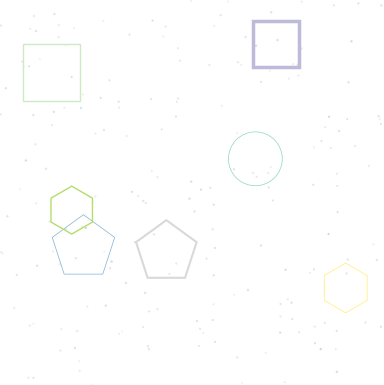[{"shape": "circle", "thickness": 0.5, "radius": 0.35, "center": [0.663, 0.587]}, {"shape": "square", "thickness": 2.5, "radius": 0.3, "center": [0.716, 0.887]}, {"shape": "pentagon", "thickness": 0.5, "radius": 0.43, "center": [0.217, 0.357]}, {"shape": "hexagon", "thickness": 1, "radius": 0.31, "center": [0.186, 0.454]}, {"shape": "pentagon", "thickness": 1.5, "radius": 0.41, "center": [0.432, 0.345]}, {"shape": "square", "thickness": 1, "radius": 0.37, "center": [0.134, 0.812]}, {"shape": "hexagon", "thickness": 0.5, "radius": 0.32, "center": [0.898, 0.252]}]